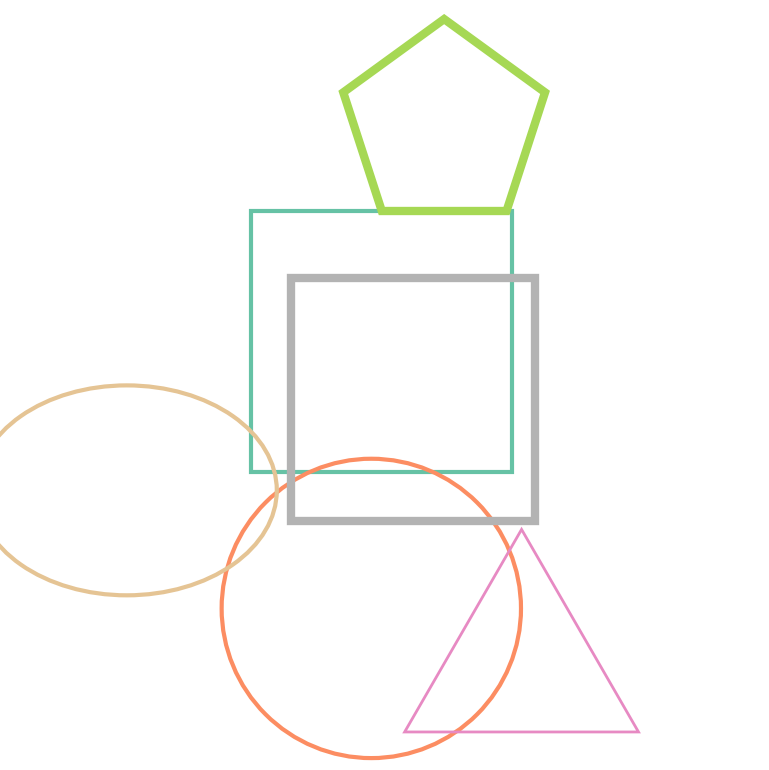[{"shape": "square", "thickness": 1.5, "radius": 0.85, "center": [0.495, 0.557]}, {"shape": "circle", "thickness": 1.5, "radius": 0.97, "center": [0.482, 0.21]}, {"shape": "triangle", "thickness": 1, "radius": 0.88, "center": [0.677, 0.137]}, {"shape": "pentagon", "thickness": 3, "radius": 0.69, "center": [0.577, 0.837]}, {"shape": "oval", "thickness": 1.5, "radius": 0.97, "center": [0.165, 0.363]}, {"shape": "square", "thickness": 3, "radius": 0.79, "center": [0.537, 0.481]}]